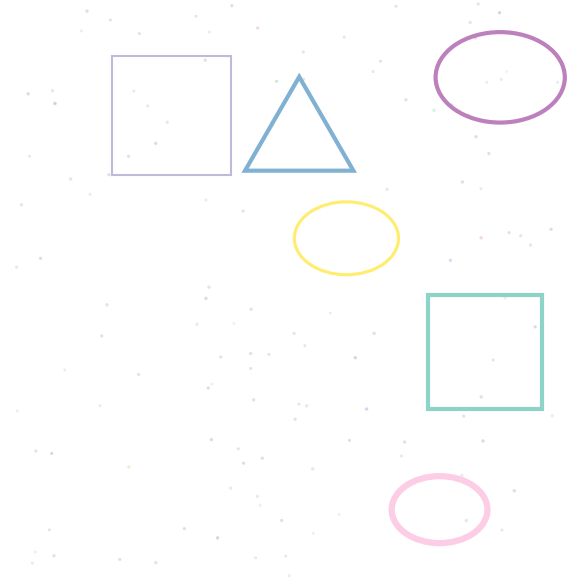[{"shape": "square", "thickness": 2, "radius": 0.49, "center": [0.841, 0.389]}, {"shape": "square", "thickness": 1, "radius": 0.52, "center": [0.297, 0.8]}, {"shape": "triangle", "thickness": 2, "radius": 0.54, "center": [0.518, 0.758]}, {"shape": "oval", "thickness": 3, "radius": 0.41, "center": [0.761, 0.117]}, {"shape": "oval", "thickness": 2, "radius": 0.56, "center": [0.866, 0.865]}, {"shape": "oval", "thickness": 1.5, "radius": 0.45, "center": [0.6, 0.586]}]